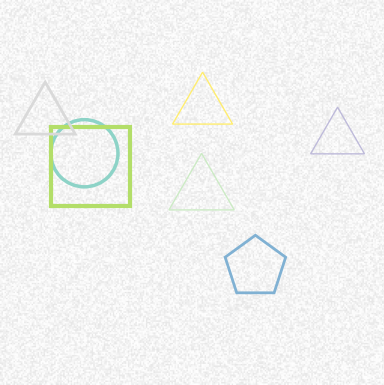[{"shape": "circle", "thickness": 2.5, "radius": 0.44, "center": [0.219, 0.602]}, {"shape": "triangle", "thickness": 1, "radius": 0.4, "center": [0.877, 0.641]}, {"shape": "pentagon", "thickness": 2, "radius": 0.41, "center": [0.663, 0.306]}, {"shape": "square", "thickness": 3, "radius": 0.51, "center": [0.234, 0.568]}, {"shape": "triangle", "thickness": 2, "radius": 0.45, "center": [0.117, 0.697]}, {"shape": "triangle", "thickness": 1, "radius": 0.49, "center": [0.524, 0.504]}, {"shape": "triangle", "thickness": 1, "radius": 0.45, "center": [0.526, 0.723]}]